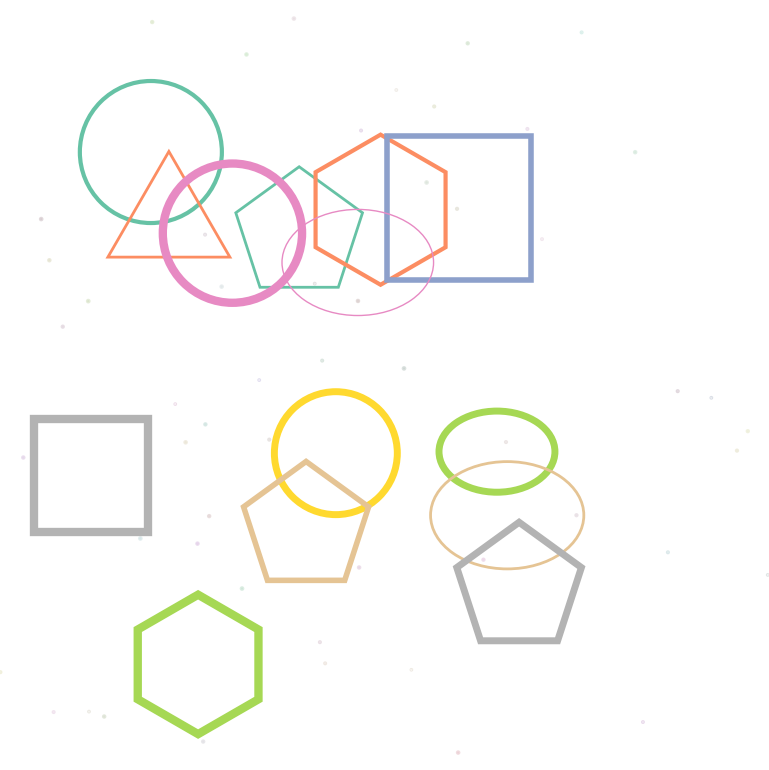[{"shape": "pentagon", "thickness": 1, "radius": 0.43, "center": [0.389, 0.697]}, {"shape": "circle", "thickness": 1.5, "radius": 0.46, "center": [0.196, 0.803]}, {"shape": "hexagon", "thickness": 1.5, "radius": 0.49, "center": [0.494, 0.728]}, {"shape": "triangle", "thickness": 1, "radius": 0.46, "center": [0.219, 0.712]}, {"shape": "square", "thickness": 2, "radius": 0.47, "center": [0.596, 0.73]}, {"shape": "circle", "thickness": 3, "radius": 0.45, "center": [0.302, 0.697]}, {"shape": "oval", "thickness": 0.5, "radius": 0.49, "center": [0.465, 0.659]}, {"shape": "hexagon", "thickness": 3, "radius": 0.45, "center": [0.257, 0.137]}, {"shape": "oval", "thickness": 2.5, "radius": 0.38, "center": [0.645, 0.413]}, {"shape": "circle", "thickness": 2.5, "radius": 0.4, "center": [0.436, 0.411]}, {"shape": "oval", "thickness": 1, "radius": 0.5, "center": [0.659, 0.331]}, {"shape": "pentagon", "thickness": 2, "radius": 0.43, "center": [0.398, 0.315]}, {"shape": "pentagon", "thickness": 2.5, "radius": 0.43, "center": [0.674, 0.237]}, {"shape": "square", "thickness": 3, "radius": 0.37, "center": [0.119, 0.382]}]